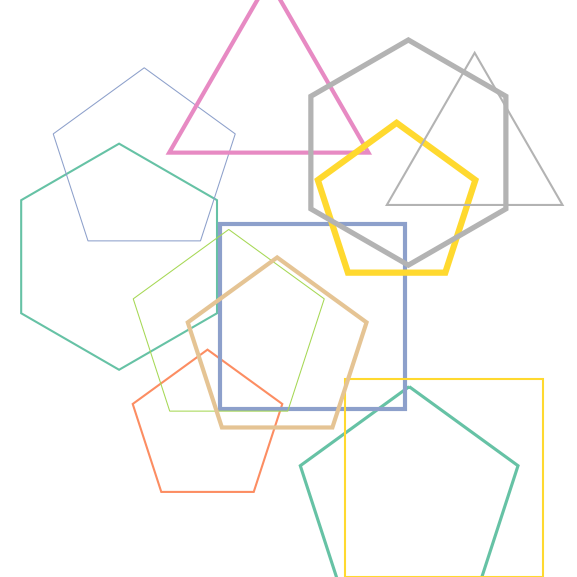[{"shape": "pentagon", "thickness": 1.5, "radius": 0.99, "center": [0.708, 0.131]}, {"shape": "hexagon", "thickness": 1, "radius": 0.98, "center": [0.206, 0.555]}, {"shape": "pentagon", "thickness": 1, "radius": 0.68, "center": [0.359, 0.258]}, {"shape": "square", "thickness": 2, "radius": 0.8, "center": [0.541, 0.451]}, {"shape": "pentagon", "thickness": 0.5, "radius": 0.83, "center": [0.25, 0.716]}, {"shape": "triangle", "thickness": 2, "radius": 1.0, "center": [0.465, 0.834]}, {"shape": "pentagon", "thickness": 0.5, "radius": 0.87, "center": [0.396, 0.428]}, {"shape": "square", "thickness": 1, "radius": 0.86, "center": [0.769, 0.171]}, {"shape": "pentagon", "thickness": 3, "radius": 0.72, "center": [0.687, 0.643]}, {"shape": "pentagon", "thickness": 2, "radius": 0.81, "center": [0.48, 0.391]}, {"shape": "hexagon", "thickness": 2.5, "radius": 0.97, "center": [0.707, 0.735]}, {"shape": "triangle", "thickness": 1, "radius": 0.88, "center": [0.822, 0.732]}]